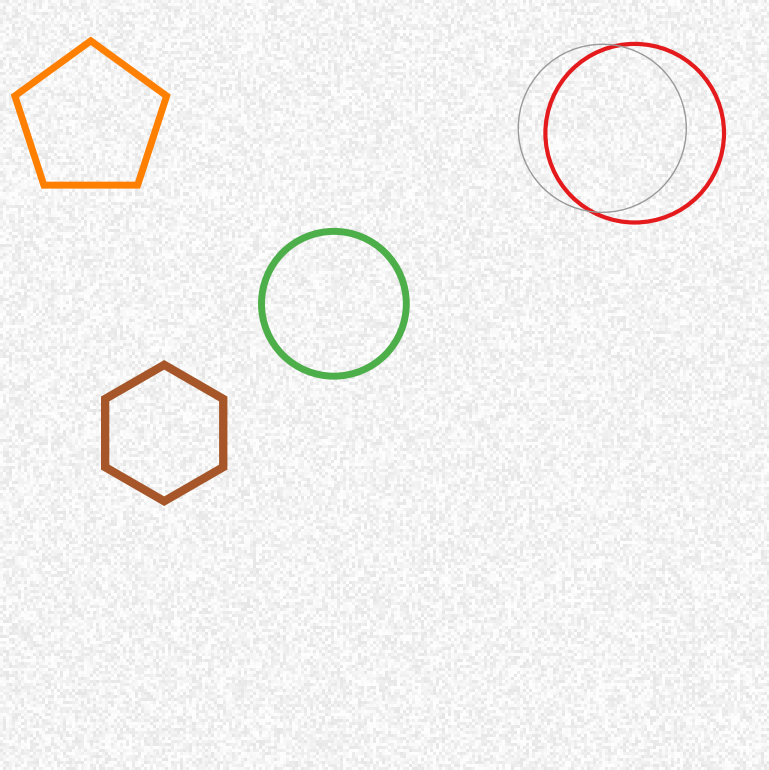[{"shape": "circle", "thickness": 1.5, "radius": 0.58, "center": [0.824, 0.827]}, {"shape": "circle", "thickness": 2.5, "radius": 0.47, "center": [0.434, 0.605]}, {"shape": "pentagon", "thickness": 2.5, "radius": 0.52, "center": [0.118, 0.843]}, {"shape": "hexagon", "thickness": 3, "radius": 0.44, "center": [0.213, 0.438]}, {"shape": "circle", "thickness": 0.5, "radius": 0.55, "center": [0.782, 0.833]}]